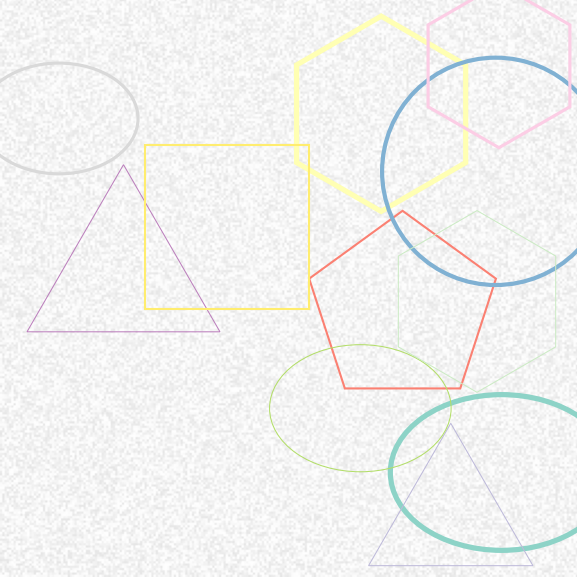[{"shape": "oval", "thickness": 2.5, "radius": 0.96, "center": [0.868, 0.181]}, {"shape": "hexagon", "thickness": 2.5, "radius": 0.85, "center": [0.66, 0.802]}, {"shape": "triangle", "thickness": 0.5, "radius": 0.82, "center": [0.781, 0.102]}, {"shape": "pentagon", "thickness": 1, "radius": 0.85, "center": [0.697, 0.464]}, {"shape": "circle", "thickness": 2, "radius": 0.98, "center": [0.858, 0.702]}, {"shape": "oval", "thickness": 0.5, "radius": 0.79, "center": [0.624, 0.292]}, {"shape": "hexagon", "thickness": 1.5, "radius": 0.71, "center": [0.864, 0.885]}, {"shape": "oval", "thickness": 1.5, "radius": 0.68, "center": [0.102, 0.794]}, {"shape": "triangle", "thickness": 0.5, "radius": 0.96, "center": [0.214, 0.521]}, {"shape": "hexagon", "thickness": 0.5, "radius": 0.79, "center": [0.826, 0.477]}, {"shape": "square", "thickness": 1, "radius": 0.71, "center": [0.393, 0.605]}]